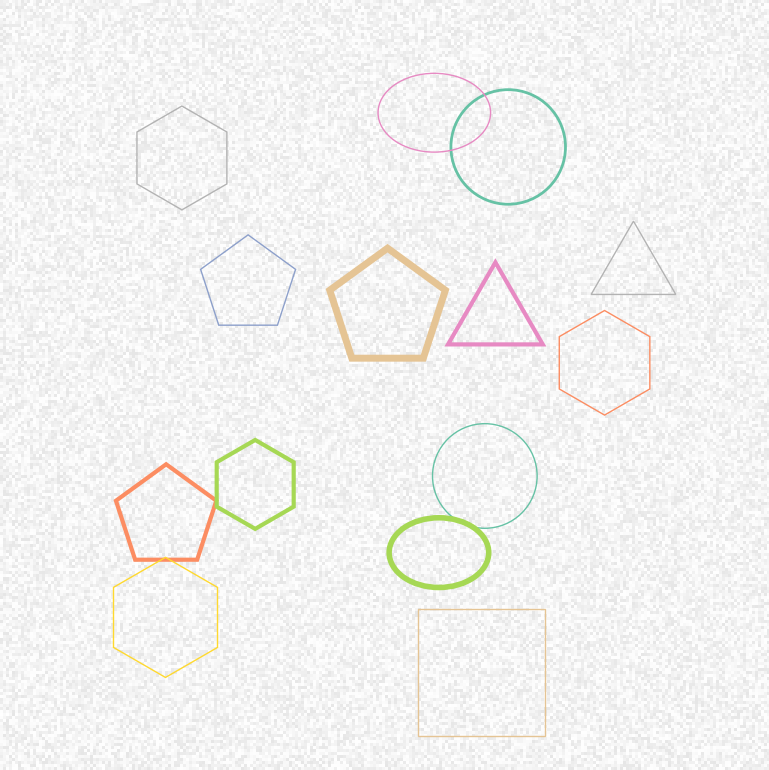[{"shape": "circle", "thickness": 0.5, "radius": 0.34, "center": [0.63, 0.382]}, {"shape": "circle", "thickness": 1, "radius": 0.37, "center": [0.66, 0.809]}, {"shape": "pentagon", "thickness": 1.5, "radius": 0.34, "center": [0.216, 0.329]}, {"shape": "hexagon", "thickness": 0.5, "radius": 0.34, "center": [0.785, 0.529]}, {"shape": "pentagon", "thickness": 0.5, "radius": 0.32, "center": [0.322, 0.63]}, {"shape": "oval", "thickness": 0.5, "radius": 0.37, "center": [0.564, 0.854]}, {"shape": "triangle", "thickness": 1.5, "radius": 0.36, "center": [0.643, 0.588]}, {"shape": "hexagon", "thickness": 1.5, "radius": 0.29, "center": [0.331, 0.371]}, {"shape": "oval", "thickness": 2, "radius": 0.32, "center": [0.57, 0.282]}, {"shape": "hexagon", "thickness": 0.5, "radius": 0.39, "center": [0.215, 0.198]}, {"shape": "square", "thickness": 0.5, "radius": 0.41, "center": [0.625, 0.127]}, {"shape": "pentagon", "thickness": 2.5, "radius": 0.39, "center": [0.503, 0.599]}, {"shape": "hexagon", "thickness": 0.5, "radius": 0.34, "center": [0.236, 0.795]}, {"shape": "triangle", "thickness": 0.5, "radius": 0.32, "center": [0.823, 0.649]}]